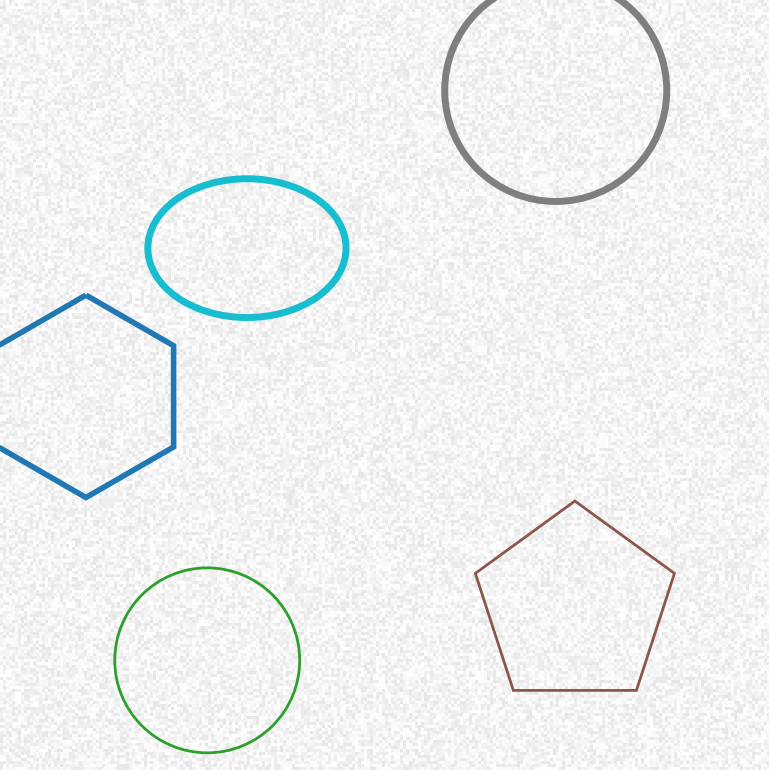[{"shape": "hexagon", "thickness": 2, "radius": 0.66, "center": [0.112, 0.485]}, {"shape": "circle", "thickness": 1, "radius": 0.6, "center": [0.269, 0.142]}, {"shape": "pentagon", "thickness": 1, "radius": 0.68, "center": [0.747, 0.213]}, {"shape": "circle", "thickness": 2.5, "radius": 0.72, "center": [0.722, 0.883]}, {"shape": "oval", "thickness": 2.5, "radius": 0.64, "center": [0.321, 0.678]}]